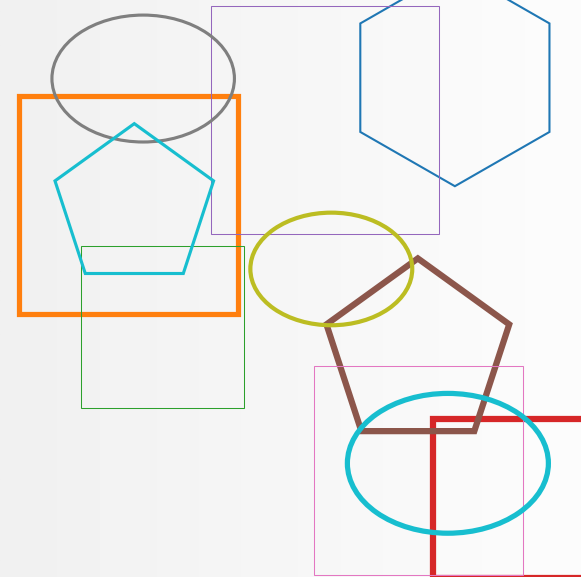[{"shape": "hexagon", "thickness": 1, "radius": 0.94, "center": [0.783, 0.865]}, {"shape": "square", "thickness": 2.5, "radius": 0.94, "center": [0.221, 0.644]}, {"shape": "square", "thickness": 0.5, "radius": 0.7, "center": [0.279, 0.433]}, {"shape": "square", "thickness": 3, "radius": 0.69, "center": [0.883, 0.136]}, {"shape": "square", "thickness": 0.5, "radius": 0.98, "center": [0.559, 0.791]}, {"shape": "pentagon", "thickness": 3, "radius": 0.83, "center": [0.719, 0.386]}, {"shape": "square", "thickness": 0.5, "radius": 0.9, "center": [0.72, 0.185]}, {"shape": "oval", "thickness": 1.5, "radius": 0.78, "center": [0.246, 0.863]}, {"shape": "oval", "thickness": 2, "radius": 0.7, "center": [0.57, 0.533]}, {"shape": "oval", "thickness": 2.5, "radius": 0.86, "center": [0.771, 0.197]}, {"shape": "pentagon", "thickness": 1.5, "radius": 0.72, "center": [0.231, 0.642]}]